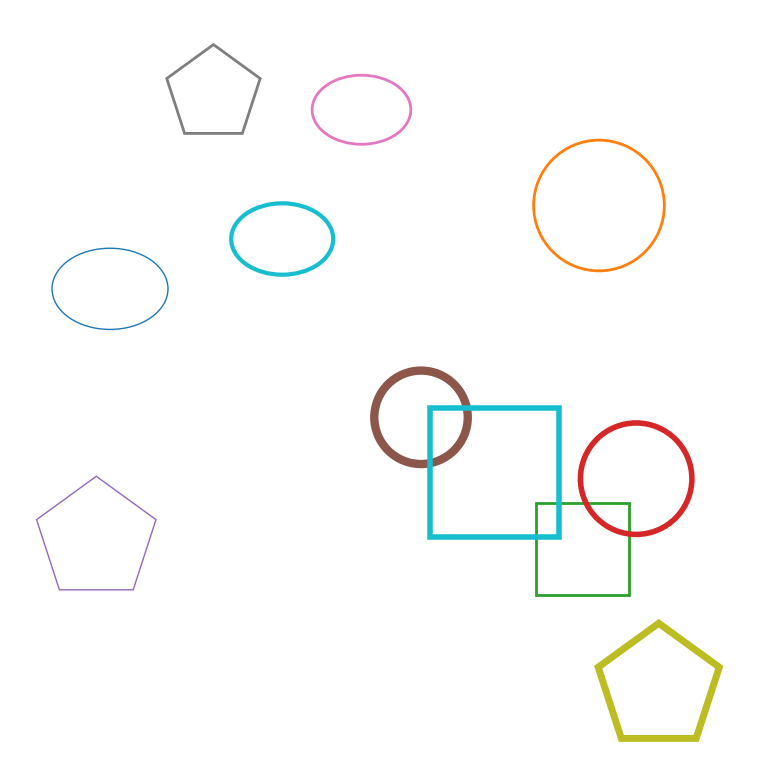[{"shape": "oval", "thickness": 0.5, "radius": 0.38, "center": [0.143, 0.625]}, {"shape": "circle", "thickness": 1, "radius": 0.42, "center": [0.778, 0.733]}, {"shape": "square", "thickness": 1, "radius": 0.3, "center": [0.756, 0.287]}, {"shape": "circle", "thickness": 2, "radius": 0.36, "center": [0.826, 0.378]}, {"shape": "pentagon", "thickness": 0.5, "radius": 0.41, "center": [0.125, 0.3]}, {"shape": "circle", "thickness": 3, "radius": 0.3, "center": [0.547, 0.458]}, {"shape": "oval", "thickness": 1, "radius": 0.32, "center": [0.469, 0.857]}, {"shape": "pentagon", "thickness": 1, "radius": 0.32, "center": [0.277, 0.878]}, {"shape": "pentagon", "thickness": 2.5, "radius": 0.41, "center": [0.856, 0.108]}, {"shape": "square", "thickness": 2, "radius": 0.42, "center": [0.642, 0.386]}, {"shape": "oval", "thickness": 1.5, "radius": 0.33, "center": [0.366, 0.69]}]